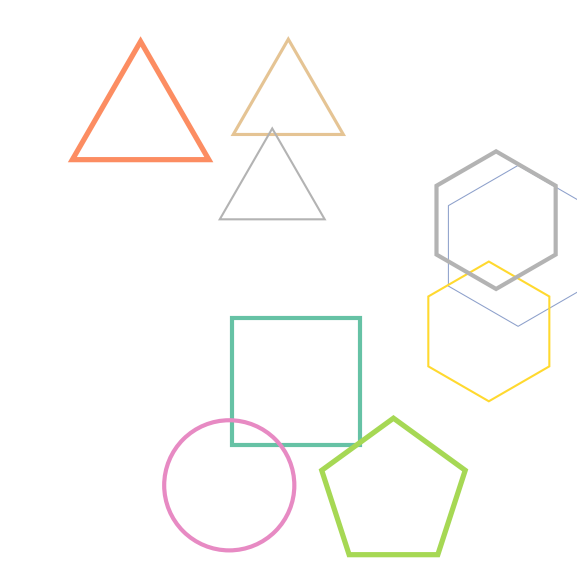[{"shape": "square", "thickness": 2, "radius": 0.55, "center": [0.512, 0.339]}, {"shape": "triangle", "thickness": 2.5, "radius": 0.68, "center": [0.243, 0.791]}, {"shape": "hexagon", "thickness": 0.5, "radius": 0.7, "center": [0.897, 0.573]}, {"shape": "circle", "thickness": 2, "radius": 0.56, "center": [0.397, 0.159]}, {"shape": "pentagon", "thickness": 2.5, "radius": 0.65, "center": [0.681, 0.144]}, {"shape": "hexagon", "thickness": 1, "radius": 0.6, "center": [0.846, 0.425]}, {"shape": "triangle", "thickness": 1.5, "radius": 0.55, "center": [0.499, 0.821]}, {"shape": "triangle", "thickness": 1, "radius": 0.52, "center": [0.471, 0.672]}, {"shape": "hexagon", "thickness": 2, "radius": 0.6, "center": [0.859, 0.618]}]